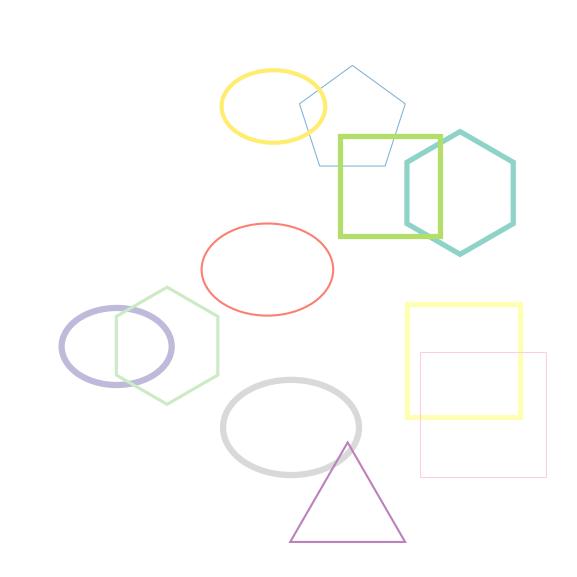[{"shape": "hexagon", "thickness": 2.5, "radius": 0.53, "center": [0.797, 0.665]}, {"shape": "square", "thickness": 2.5, "radius": 0.49, "center": [0.803, 0.375]}, {"shape": "oval", "thickness": 3, "radius": 0.48, "center": [0.202, 0.399]}, {"shape": "oval", "thickness": 1, "radius": 0.57, "center": [0.463, 0.532]}, {"shape": "pentagon", "thickness": 0.5, "radius": 0.48, "center": [0.61, 0.79]}, {"shape": "square", "thickness": 2.5, "radius": 0.43, "center": [0.676, 0.677]}, {"shape": "square", "thickness": 0.5, "radius": 0.54, "center": [0.836, 0.282]}, {"shape": "oval", "thickness": 3, "radius": 0.59, "center": [0.504, 0.259]}, {"shape": "triangle", "thickness": 1, "radius": 0.57, "center": [0.602, 0.118]}, {"shape": "hexagon", "thickness": 1.5, "radius": 0.51, "center": [0.289, 0.4]}, {"shape": "oval", "thickness": 2, "radius": 0.45, "center": [0.473, 0.815]}]